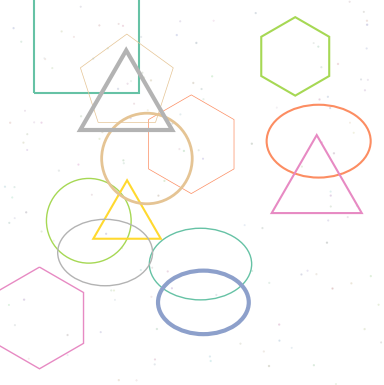[{"shape": "oval", "thickness": 1, "radius": 0.66, "center": [0.521, 0.314]}, {"shape": "square", "thickness": 1.5, "radius": 0.69, "center": [0.224, 0.895]}, {"shape": "oval", "thickness": 1.5, "radius": 0.68, "center": [0.828, 0.633]}, {"shape": "hexagon", "thickness": 0.5, "radius": 0.64, "center": [0.497, 0.625]}, {"shape": "oval", "thickness": 3, "radius": 0.59, "center": [0.528, 0.215]}, {"shape": "triangle", "thickness": 1.5, "radius": 0.68, "center": [0.823, 0.514]}, {"shape": "hexagon", "thickness": 1, "radius": 0.66, "center": [0.103, 0.174]}, {"shape": "circle", "thickness": 1, "radius": 0.55, "center": [0.231, 0.427]}, {"shape": "hexagon", "thickness": 1.5, "radius": 0.51, "center": [0.767, 0.854]}, {"shape": "triangle", "thickness": 1.5, "radius": 0.51, "center": [0.33, 0.431]}, {"shape": "circle", "thickness": 2, "radius": 0.59, "center": [0.382, 0.588]}, {"shape": "pentagon", "thickness": 0.5, "radius": 0.63, "center": [0.329, 0.785]}, {"shape": "oval", "thickness": 1, "radius": 0.62, "center": [0.273, 0.344]}, {"shape": "triangle", "thickness": 3, "radius": 0.69, "center": [0.328, 0.731]}]